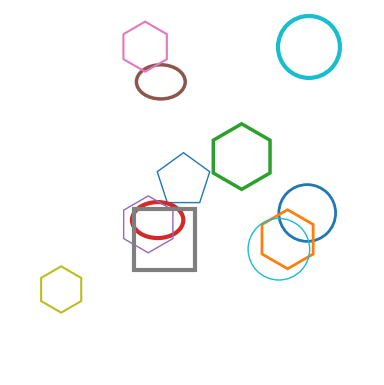[{"shape": "pentagon", "thickness": 1, "radius": 0.36, "center": [0.477, 0.532]}, {"shape": "circle", "thickness": 2, "radius": 0.37, "center": [0.798, 0.447]}, {"shape": "hexagon", "thickness": 2, "radius": 0.38, "center": [0.747, 0.379]}, {"shape": "hexagon", "thickness": 2.5, "radius": 0.43, "center": [0.628, 0.593]}, {"shape": "oval", "thickness": 3, "radius": 0.33, "center": [0.409, 0.428]}, {"shape": "hexagon", "thickness": 1, "radius": 0.37, "center": [0.385, 0.417]}, {"shape": "oval", "thickness": 2.5, "radius": 0.32, "center": [0.418, 0.787]}, {"shape": "hexagon", "thickness": 1.5, "radius": 0.33, "center": [0.377, 0.879]}, {"shape": "square", "thickness": 3, "radius": 0.4, "center": [0.427, 0.378]}, {"shape": "hexagon", "thickness": 1.5, "radius": 0.3, "center": [0.159, 0.248]}, {"shape": "circle", "thickness": 3, "radius": 0.4, "center": [0.803, 0.878]}, {"shape": "circle", "thickness": 1, "radius": 0.4, "center": [0.724, 0.353]}]